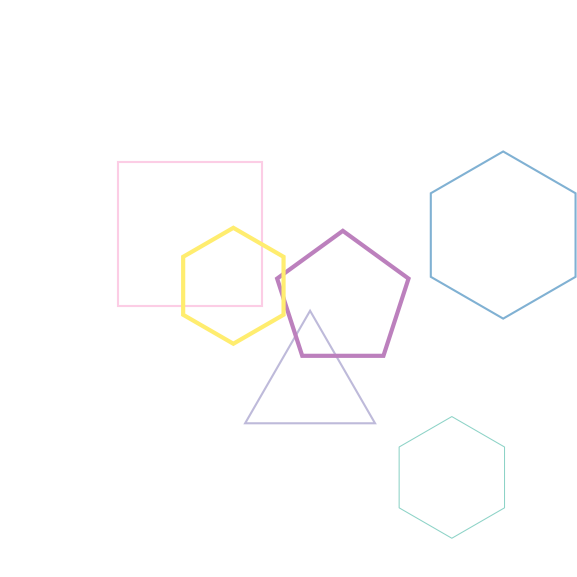[{"shape": "hexagon", "thickness": 0.5, "radius": 0.53, "center": [0.782, 0.172]}, {"shape": "triangle", "thickness": 1, "radius": 0.65, "center": [0.537, 0.331]}, {"shape": "hexagon", "thickness": 1, "radius": 0.72, "center": [0.871, 0.592]}, {"shape": "square", "thickness": 1, "radius": 0.63, "center": [0.329, 0.594]}, {"shape": "pentagon", "thickness": 2, "radius": 0.6, "center": [0.594, 0.48]}, {"shape": "hexagon", "thickness": 2, "radius": 0.5, "center": [0.404, 0.504]}]